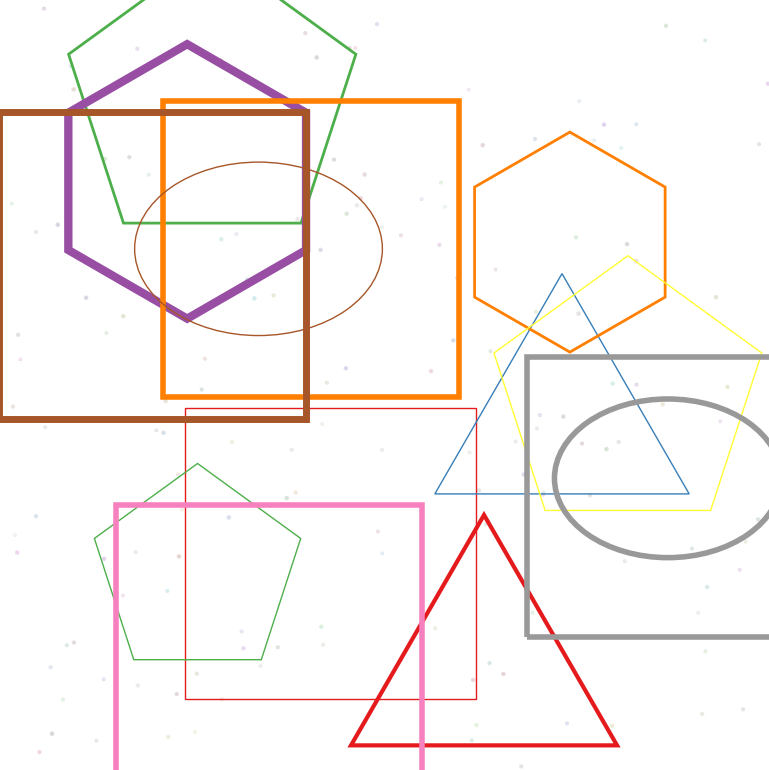[{"shape": "triangle", "thickness": 1.5, "radius": 1.0, "center": [0.629, 0.132]}, {"shape": "square", "thickness": 0.5, "radius": 0.94, "center": [0.429, 0.281]}, {"shape": "triangle", "thickness": 0.5, "radius": 0.95, "center": [0.73, 0.454]}, {"shape": "pentagon", "thickness": 1, "radius": 0.98, "center": [0.276, 0.869]}, {"shape": "pentagon", "thickness": 0.5, "radius": 0.7, "center": [0.257, 0.257]}, {"shape": "hexagon", "thickness": 3, "radius": 0.89, "center": [0.243, 0.764]}, {"shape": "square", "thickness": 2, "radius": 0.96, "center": [0.404, 0.676]}, {"shape": "hexagon", "thickness": 1, "radius": 0.71, "center": [0.74, 0.686]}, {"shape": "pentagon", "thickness": 0.5, "radius": 0.91, "center": [0.815, 0.485]}, {"shape": "oval", "thickness": 0.5, "radius": 0.8, "center": [0.336, 0.677]}, {"shape": "square", "thickness": 2.5, "radius": 1.0, "center": [0.198, 0.655]}, {"shape": "square", "thickness": 2, "radius": 0.99, "center": [0.35, 0.145]}, {"shape": "oval", "thickness": 2, "radius": 0.74, "center": [0.867, 0.379]}, {"shape": "square", "thickness": 2, "radius": 0.91, "center": [0.866, 0.354]}]